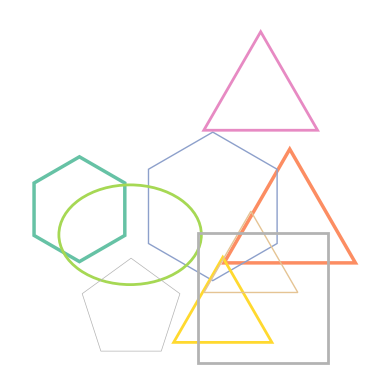[{"shape": "hexagon", "thickness": 2.5, "radius": 0.68, "center": [0.206, 0.457]}, {"shape": "triangle", "thickness": 2.5, "radius": 0.98, "center": [0.753, 0.416]}, {"shape": "hexagon", "thickness": 1, "radius": 0.96, "center": [0.553, 0.464]}, {"shape": "triangle", "thickness": 2, "radius": 0.85, "center": [0.677, 0.747]}, {"shape": "oval", "thickness": 2, "radius": 0.93, "center": [0.338, 0.39]}, {"shape": "triangle", "thickness": 2, "radius": 0.74, "center": [0.579, 0.184]}, {"shape": "triangle", "thickness": 1, "radius": 0.7, "center": [0.652, 0.311]}, {"shape": "pentagon", "thickness": 0.5, "radius": 0.67, "center": [0.34, 0.196]}, {"shape": "square", "thickness": 2, "radius": 0.85, "center": [0.683, 0.227]}]